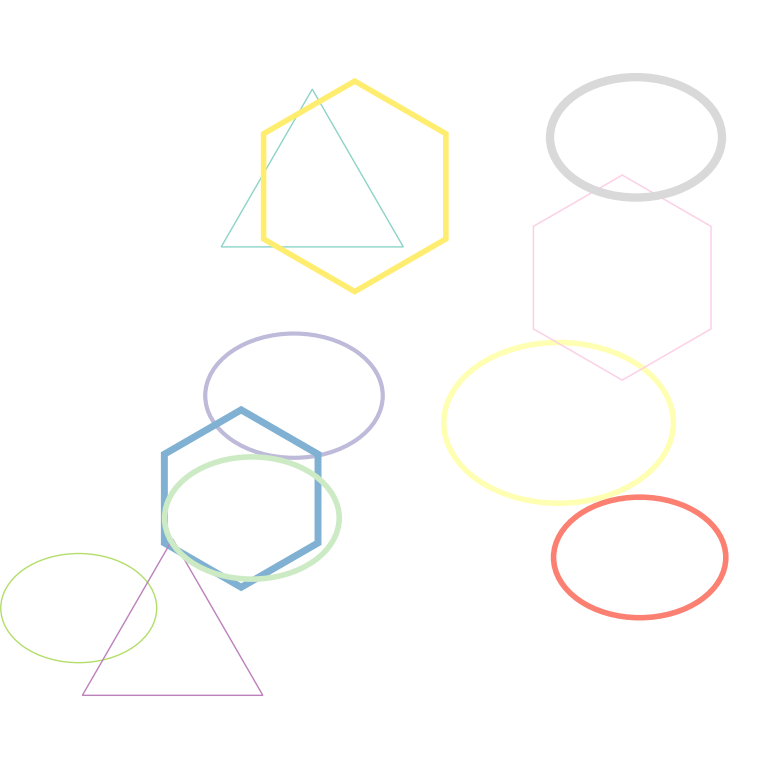[{"shape": "triangle", "thickness": 0.5, "radius": 0.68, "center": [0.406, 0.748]}, {"shape": "oval", "thickness": 2, "radius": 0.75, "center": [0.725, 0.451]}, {"shape": "oval", "thickness": 1.5, "radius": 0.58, "center": [0.382, 0.486]}, {"shape": "oval", "thickness": 2, "radius": 0.56, "center": [0.831, 0.276]}, {"shape": "hexagon", "thickness": 2.5, "radius": 0.58, "center": [0.313, 0.353]}, {"shape": "oval", "thickness": 0.5, "radius": 0.51, "center": [0.102, 0.21]}, {"shape": "hexagon", "thickness": 0.5, "radius": 0.67, "center": [0.808, 0.639]}, {"shape": "oval", "thickness": 3, "radius": 0.56, "center": [0.826, 0.822]}, {"shape": "triangle", "thickness": 0.5, "radius": 0.68, "center": [0.224, 0.165]}, {"shape": "oval", "thickness": 2, "radius": 0.57, "center": [0.327, 0.327]}, {"shape": "hexagon", "thickness": 2, "radius": 0.68, "center": [0.461, 0.758]}]